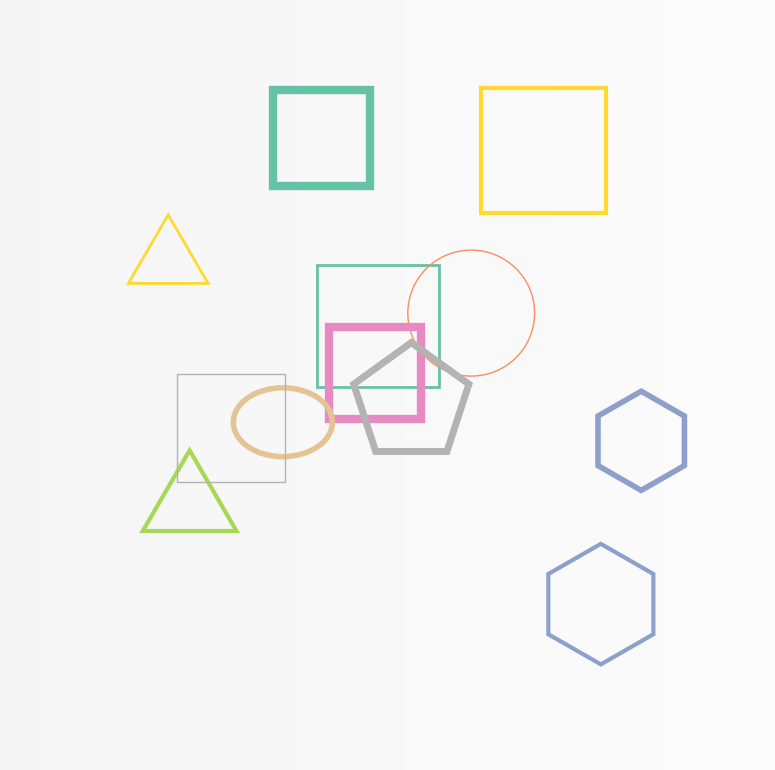[{"shape": "square", "thickness": 3, "radius": 0.31, "center": [0.415, 0.821]}, {"shape": "square", "thickness": 1, "radius": 0.39, "center": [0.488, 0.577]}, {"shape": "circle", "thickness": 0.5, "radius": 0.41, "center": [0.608, 0.593]}, {"shape": "hexagon", "thickness": 2, "radius": 0.32, "center": [0.827, 0.428]}, {"shape": "hexagon", "thickness": 1.5, "radius": 0.39, "center": [0.775, 0.215]}, {"shape": "square", "thickness": 3, "radius": 0.3, "center": [0.484, 0.515]}, {"shape": "triangle", "thickness": 1.5, "radius": 0.35, "center": [0.245, 0.345]}, {"shape": "triangle", "thickness": 1, "radius": 0.3, "center": [0.217, 0.662]}, {"shape": "square", "thickness": 1.5, "radius": 0.4, "center": [0.701, 0.804]}, {"shape": "oval", "thickness": 2, "radius": 0.32, "center": [0.365, 0.452]}, {"shape": "pentagon", "thickness": 2.5, "radius": 0.39, "center": [0.531, 0.477]}, {"shape": "square", "thickness": 0.5, "radius": 0.35, "center": [0.298, 0.445]}]